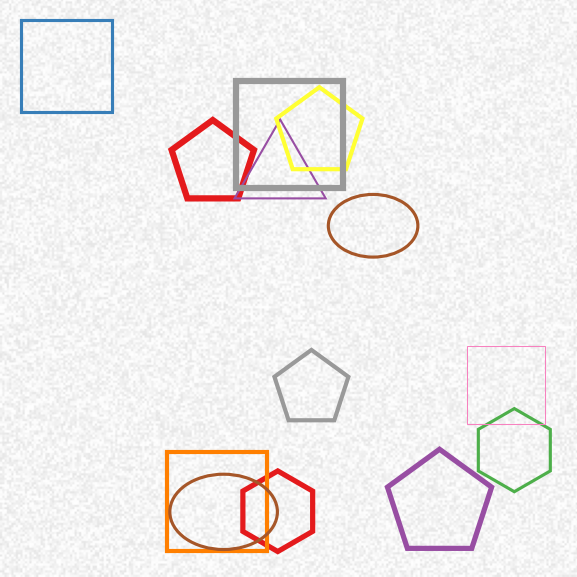[{"shape": "hexagon", "thickness": 2.5, "radius": 0.35, "center": [0.481, 0.114]}, {"shape": "pentagon", "thickness": 3, "radius": 0.37, "center": [0.368, 0.716]}, {"shape": "square", "thickness": 1.5, "radius": 0.4, "center": [0.115, 0.885]}, {"shape": "hexagon", "thickness": 1.5, "radius": 0.36, "center": [0.891, 0.22]}, {"shape": "pentagon", "thickness": 2.5, "radius": 0.47, "center": [0.761, 0.126]}, {"shape": "triangle", "thickness": 1, "radius": 0.46, "center": [0.485, 0.701]}, {"shape": "square", "thickness": 2, "radius": 0.43, "center": [0.375, 0.131]}, {"shape": "pentagon", "thickness": 2, "radius": 0.39, "center": [0.553, 0.77]}, {"shape": "oval", "thickness": 1.5, "radius": 0.39, "center": [0.646, 0.608]}, {"shape": "oval", "thickness": 1.5, "radius": 0.47, "center": [0.387, 0.113]}, {"shape": "square", "thickness": 0.5, "radius": 0.34, "center": [0.876, 0.332]}, {"shape": "pentagon", "thickness": 2, "radius": 0.34, "center": [0.539, 0.326]}, {"shape": "square", "thickness": 3, "radius": 0.46, "center": [0.502, 0.766]}]